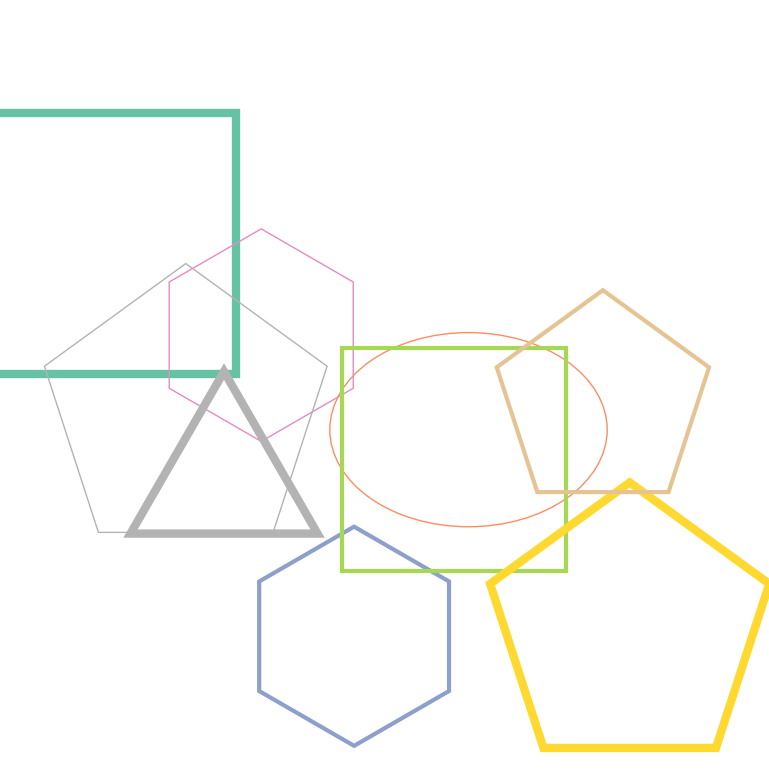[{"shape": "square", "thickness": 3, "radius": 0.85, "center": [0.137, 0.684]}, {"shape": "oval", "thickness": 0.5, "radius": 0.9, "center": [0.608, 0.442]}, {"shape": "hexagon", "thickness": 1.5, "radius": 0.71, "center": [0.46, 0.174]}, {"shape": "hexagon", "thickness": 0.5, "radius": 0.69, "center": [0.339, 0.565]}, {"shape": "square", "thickness": 1.5, "radius": 0.73, "center": [0.589, 0.403]}, {"shape": "pentagon", "thickness": 3, "radius": 0.95, "center": [0.818, 0.183]}, {"shape": "pentagon", "thickness": 1.5, "radius": 0.72, "center": [0.783, 0.478]}, {"shape": "triangle", "thickness": 3, "radius": 0.7, "center": [0.291, 0.377]}, {"shape": "pentagon", "thickness": 0.5, "radius": 0.96, "center": [0.241, 0.465]}]